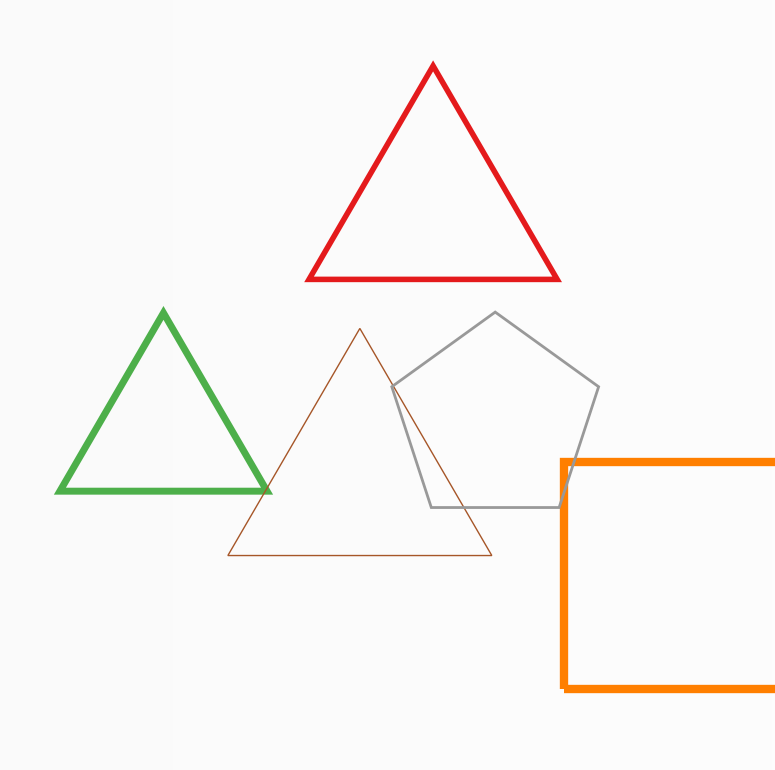[{"shape": "triangle", "thickness": 2, "radius": 0.92, "center": [0.559, 0.73]}, {"shape": "triangle", "thickness": 2.5, "radius": 0.77, "center": [0.211, 0.439]}, {"shape": "square", "thickness": 3, "radius": 0.74, "center": [0.874, 0.252]}, {"shape": "triangle", "thickness": 0.5, "radius": 0.98, "center": [0.464, 0.377]}, {"shape": "pentagon", "thickness": 1, "radius": 0.7, "center": [0.639, 0.454]}]